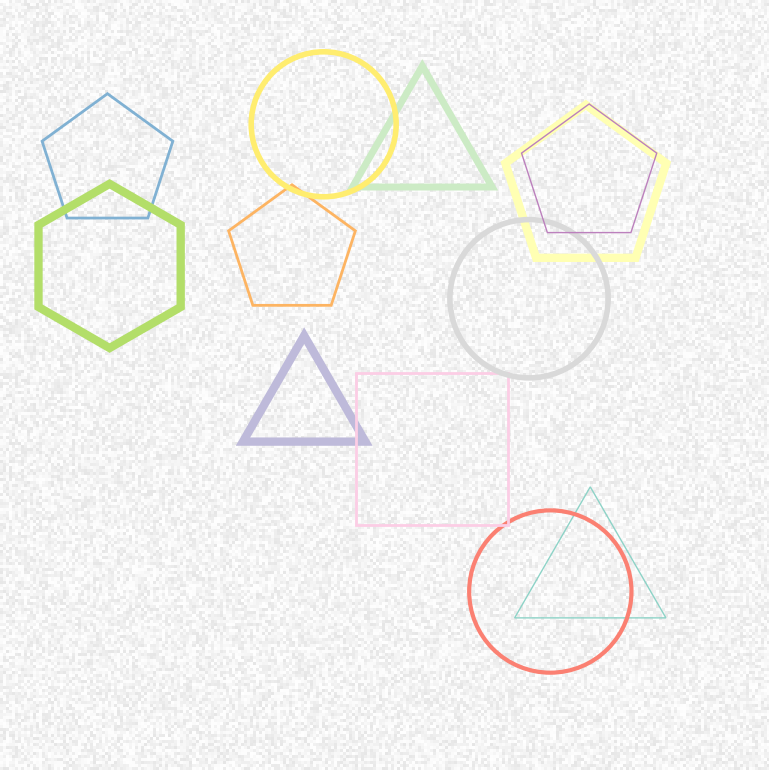[{"shape": "triangle", "thickness": 0.5, "radius": 0.57, "center": [0.767, 0.254]}, {"shape": "pentagon", "thickness": 3, "radius": 0.55, "center": [0.761, 0.754]}, {"shape": "triangle", "thickness": 3, "radius": 0.46, "center": [0.395, 0.472]}, {"shape": "circle", "thickness": 1.5, "radius": 0.53, "center": [0.715, 0.232]}, {"shape": "pentagon", "thickness": 1, "radius": 0.45, "center": [0.14, 0.789]}, {"shape": "pentagon", "thickness": 1, "radius": 0.43, "center": [0.379, 0.673]}, {"shape": "hexagon", "thickness": 3, "radius": 0.53, "center": [0.142, 0.655]}, {"shape": "square", "thickness": 1, "radius": 0.49, "center": [0.561, 0.417]}, {"shape": "circle", "thickness": 2, "radius": 0.51, "center": [0.687, 0.612]}, {"shape": "pentagon", "thickness": 0.5, "radius": 0.46, "center": [0.765, 0.773]}, {"shape": "triangle", "thickness": 2.5, "radius": 0.52, "center": [0.548, 0.809]}, {"shape": "circle", "thickness": 2, "radius": 0.47, "center": [0.42, 0.839]}]